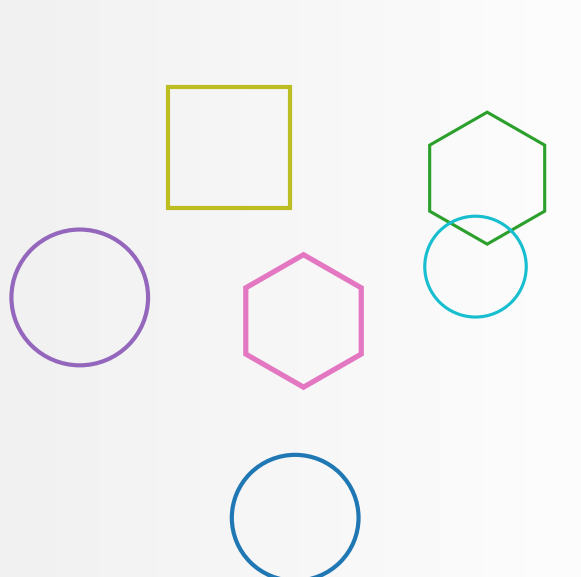[{"shape": "circle", "thickness": 2, "radius": 0.55, "center": [0.508, 0.103]}, {"shape": "hexagon", "thickness": 1.5, "radius": 0.57, "center": [0.838, 0.691]}, {"shape": "circle", "thickness": 2, "radius": 0.59, "center": [0.137, 0.484]}, {"shape": "hexagon", "thickness": 2.5, "radius": 0.57, "center": [0.522, 0.443]}, {"shape": "square", "thickness": 2, "radius": 0.53, "center": [0.395, 0.743]}, {"shape": "circle", "thickness": 1.5, "radius": 0.44, "center": [0.818, 0.537]}]